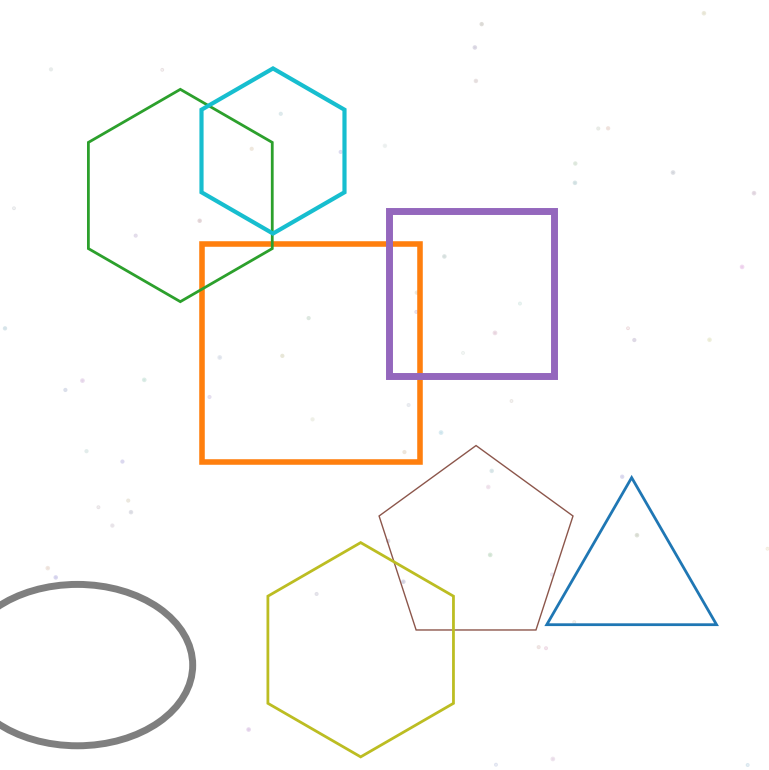[{"shape": "triangle", "thickness": 1, "radius": 0.64, "center": [0.82, 0.252]}, {"shape": "square", "thickness": 2, "radius": 0.71, "center": [0.404, 0.541]}, {"shape": "hexagon", "thickness": 1, "radius": 0.69, "center": [0.234, 0.746]}, {"shape": "square", "thickness": 2.5, "radius": 0.54, "center": [0.612, 0.619]}, {"shape": "pentagon", "thickness": 0.5, "radius": 0.66, "center": [0.618, 0.289]}, {"shape": "oval", "thickness": 2.5, "radius": 0.75, "center": [0.101, 0.136]}, {"shape": "hexagon", "thickness": 1, "radius": 0.7, "center": [0.468, 0.156]}, {"shape": "hexagon", "thickness": 1.5, "radius": 0.54, "center": [0.355, 0.804]}]